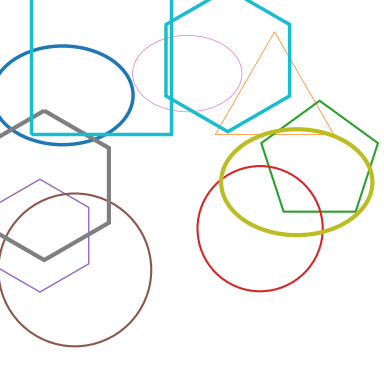[{"shape": "oval", "thickness": 2.5, "radius": 0.92, "center": [0.163, 0.752]}, {"shape": "triangle", "thickness": 0.5, "radius": 0.89, "center": [0.713, 0.739]}, {"shape": "pentagon", "thickness": 1.5, "radius": 0.8, "center": [0.83, 0.579]}, {"shape": "circle", "thickness": 1.5, "radius": 0.81, "center": [0.676, 0.406]}, {"shape": "hexagon", "thickness": 1, "radius": 0.73, "center": [0.104, 0.388]}, {"shape": "circle", "thickness": 1.5, "radius": 0.99, "center": [0.194, 0.299]}, {"shape": "oval", "thickness": 0.5, "radius": 0.71, "center": [0.486, 0.809]}, {"shape": "hexagon", "thickness": 3, "radius": 0.97, "center": [0.115, 0.518]}, {"shape": "oval", "thickness": 3, "radius": 0.98, "center": [0.771, 0.527]}, {"shape": "hexagon", "thickness": 2.5, "radius": 0.93, "center": [0.592, 0.844]}, {"shape": "square", "thickness": 2.5, "radius": 0.91, "center": [0.262, 0.834]}]